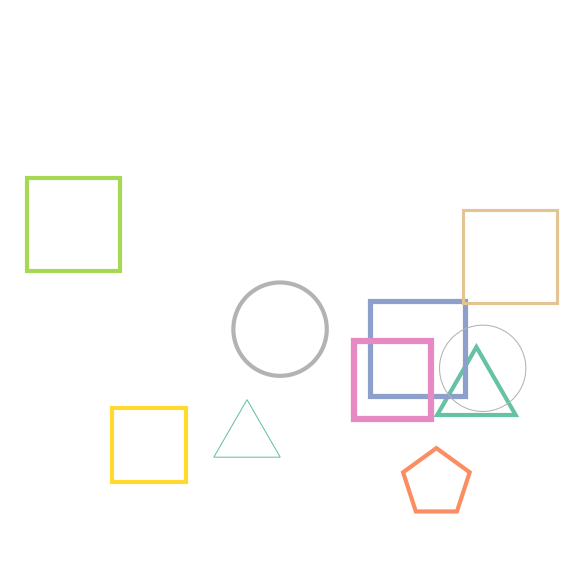[{"shape": "triangle", "thickness": 0.5, "radius": 0.33, "center": [0.428, 0.241]}, {"shape": "triangle", "thickness": 2, "radius": 0.39, "center": [0.825, 0.32]}, {"shape": "pentagon", "thickness": 2, "radius": 0.3, "center": [0.756, 0.163]}, {"shape": "square", "thickness": 2.5, "radius": 0.41, "center": [0.723, 0.396]}, {"shape": "square", "thickness": 3, "radius": 0.33, "center": [0.68, 0.341]}, {"shape": "square", "thickness": 2, "radius": 0.4, "center": [0.128, 0.61]}, {"shape": "square", "thickness": 2, "radius": 0.32, "center": [0.259, 0.229]}, {"shape": "square", "thickness": 1.5, "radius": 0.4, "center": [0.883, 0.555]}, {"shape": "circle", "thickness": 0.5, "radius": 0.37, "center": [0.836, 0.361]}, {"shape": "circle", "thickness": 2, "radius": 0.4, "center": [0.485, 0.429]}]